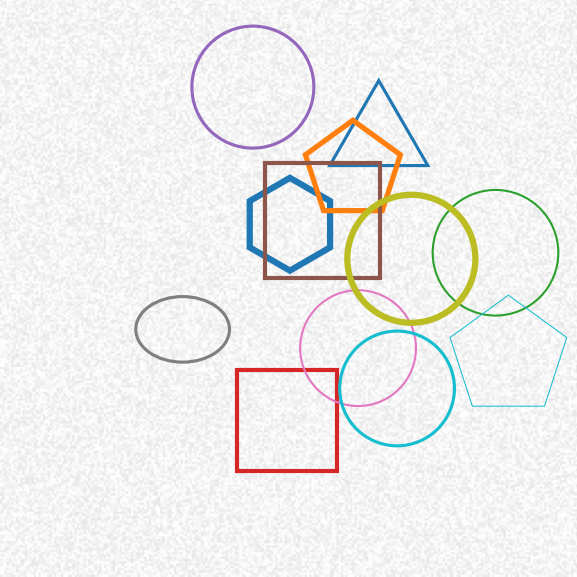[{"shape": "triangle", "thickness": 1.5, "radius": 0.49, "center": [0.656, 0.761]}, {"shape": "hexagon", "thickness": 3, "radius": 0.4, "center": [0.502, 0.611]}, {"shape": "pentagon", "thickness": 2.5, "radius": 0.43, "center": [0.611, 0.704]}, {"shape": "circle", "thickness": 1, "radius": 0.54, "center": [0.858, 0.561]}, {"shape": "square", "thickness": 2, "radius": 0.43, "center": [0.497, 0.271]}, {"shape": "circle", "thickness": 1.5, "radius": 0.53, "center": [0.438, 0.848]}, {"shape": "square", "thickness": 2, "radius": 0.5, "center": [0.559, 0.617]}, {"shape": "circle", "thickness": 1, "radius": 0.5, "center": [0.62, 0.396]}, {"shape": "oval", "thickness": 1.5, "radius": 0.41, "center": [0.316, 0.429]}, {"shape": "circle", "thickness": 3, "radius": 0.55, "center": [0.712, 0.551]}, {"shape": "circle", "thickness": 1.5, "radius": 0.5, "center": [0.688, 0.327]}, {"shape": "pentagon", "thickness": 0.5, "radius": 0.53, "center": [0.88, 0.382]}]